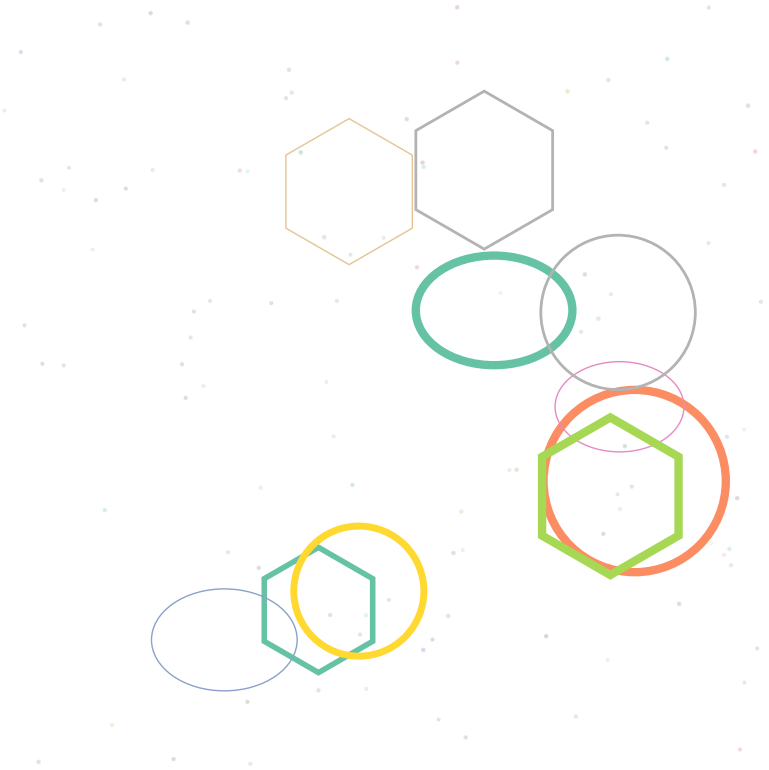[{"shape": "oval", "thickness": 3, "radius": 0.51, "center": [0.642, 0.597]}, {"shape": "hexagon", "thickness": 2, "radius": 0.41, "center": [0.414, 0.208]}, {"shape": "circle", "thickness": 3, "radius": 0.59, "center": [0.824, 0.375]}, {"shape": "oval", "thickness": 0.5, "radius": 0.47, "center": [0.291, 0.169]}, {"shape": "oval", "thickness": 0.5, "radius": 0.42, "center": [0.805, 0.472]}, {"shape": "hexagon", "thickness": 3, "radius": 0.51, "center": [0.793, 0.356]}, {"shape": "circle", "thickness": 2.5, "radius": 0.42, "center": [0.466, 0.232]}, {"shape": "hexagon", "thickness": 0.5, "radius": 0.47, "center": [0.453, 0.751]}, {"shape": "hexagon", "thickness": 1, "radius": 0.51, "center": [0.629, 0.779]}, {"shape": "circle", "thickness": 1, "radius": 0.5, "center": [0.803, 0.594]}]